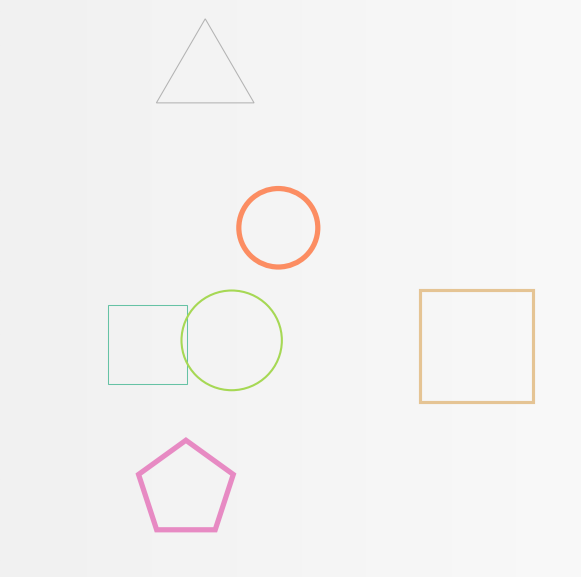[{"shape": "square", "thickness": 0.5, "radius": 0.34, "center": [0.254, 0.402]}, {"shape": "circle", "thickness": 2.5, "radius": 0.34, "center": [0.479, 0.605]}, {"shape": "pentagon", "thickness": 2.5, "radius": 0.43, "center": [0.32, 0.151]}, {"shape": "circle", "thickness": 1, "radius": 0.43, "center": [0.399, 0.41]}, {"shape": "square", "thickness": 1.5, "radius": 0.49, "center": [0.82, 0.4]}, {"shape": "triangle", "thickness": 0.5, "radius": 0.49, "center": [0.353, 0.87]}]